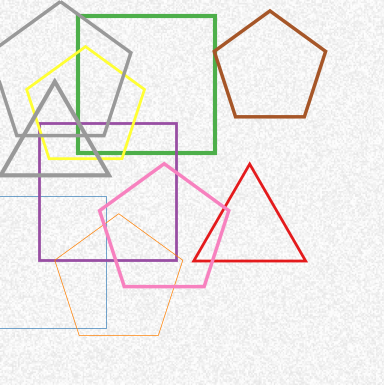[{"shape": "triangle", "thickness": 2, "radius": 0.84, "center": [0.649, 0.406]}, {"shape": "square", "thickness": 0.5, "radius": 0.86, "center": [0.104, 0.319]}, {"shape": "square", "thickness": 3, "radius": 0.89, "center": [0.381, 0.781]}, {"shape": "square", "thickness": 2, "radius": 0.89, "center": [0.279, 0.503]}, {"shape": "pentagon", "thickness": 0.5, "radius": 0.87, "center": [0.308, 0.27]}, {"shape": "pentagon", "thickness": 2, "radius": 0.8, "center": [0.222, 0.718]}, {"shape": "pentagon", "thickness": 2.5, "radius": 0.76, "center": [0.701, 0.82]}, {"shape": "pentagon", "thickness": 2.5, "radius": 0.88, "center": [0.426, 0.398]}, {"shape": "triangle", "thickness": 3, "radius": 0.81, "center": [0.142, 0.626]}, {"shape": "pentagon", "thickness": 2.5, "radius": 0.96, "center": [0.157, 0.803]}]